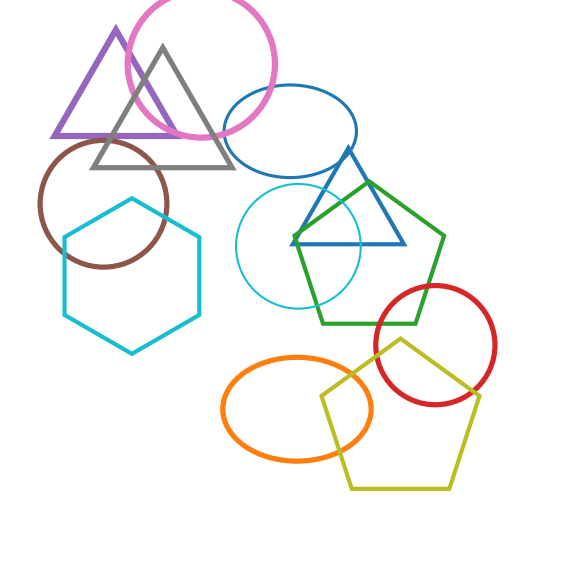[{"shape": "oval", "thickness": 1.5, "radius": 0.57, "center": [0.503, 0.772]}, {"shape": "triangle", "thickness": 2, "radius": 0.56, "center": [0.603, 0.632]}, {"shape": "oval", "thickness": 2.5, "radius": 0.64, "center": [0.514, 0.291]}, {"shape": "pentagon", "thickness": 2, "radius": 0.68, "center": [0.639, 0.549]}, {"shape": "circle", "thickness": 2.5, "radius": 0.52, "center": [0.754, 0.401]}, {"shape": "triangle", "thickness": 3, "radius": 0.61, "center": [0.201, 0.825]}, {"shape": "circle", "thickness": 2.5, "radius": 0.55, "center": [0.179, 0.646]}, {"shape": "circle", "thickness": 3, "radius": 0.64, "center": [0.349, 0.888]}, {"shape": "triangle", "thickness": 2.5, "radius": 0.69, "center": [0.282, 0.778]}, {"shape": "pentagon", "thickness": 2, "radius": 0.72, "center": [0.694, 0.269]}, {"shape": "hexagon", "thickness": 2, "radius": 0.67, "center": [0.228, 0.521]}, {"shape": "circle", "thickness": 1, "radius": 0.54, "center": [0.517, 0.573]}]